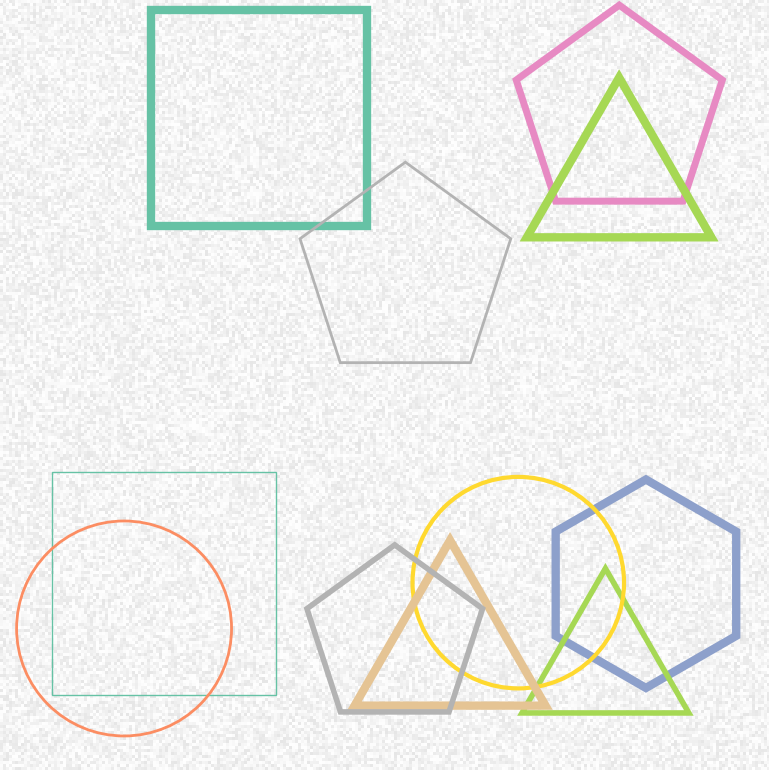[{"shape": "square", "thickness": 3, "radius": 0.7, "center": [0.336, 0.846]}, {"shape": "square", "thickness": 0.5, "radius": 0.73, "center": [0.213, 0.242]}, {"shape": "circle", "thickness": 1, "radius": 0.7, "center": [0.161, 0.184]}, {"shape": "hexagon", "thickness": 3, "radius": 0.68, "center": [0.839, 0.242]}, {"shape": "pentagon", "thickness": 2.5, "radius": 0.7, "center": [0.804, 0.853]}, {"shape": "triangle", "thickness": 2, "radius": 0.63, "center": [0.786, 0.137]}, {"shape": "triangle", "thickness": 3, "radius": 0.69, "center": [0.804, 0.761]}, {"shape": "circle", "thickness": 1.5, "radius": 0.69, "center": [0.673, 0.243]}, {"shape": "triangle", "thickness": 3, "radius": 0.72, "center": [0.584, 0.155]}, {"shape": "pentagon", "thickness": 2, "radius": 0.6, "center": [0.513, 0.172]}, {"shape": "pentagon", "thickness": 1, "radius": 0.72, "center": [0.526, 0.645]}]